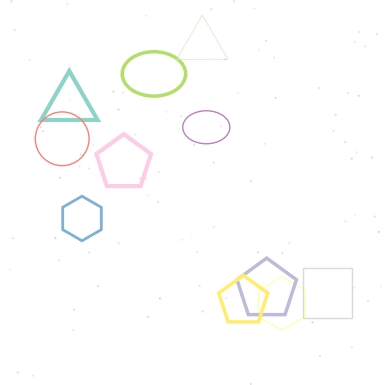[{"shape": "triangle", "thickness": 3, "radius": 0.42, "center": [0.18, 0.731]}, {"shape": "hexagon", "thickness": 1, "radius": 0.35, "center": [0.732, 0.211]}, {"shape": "pentagon", "thickness": 2.5, "radius": 0.41, "center": [0.693, 0.248]}, {"shape": "circle", "thickness": 1, "radius": 0.35, "center": [0.162, 0.64]}, {"shape": "hexagon", "thickness": 2, "radius": 0.29, "center": [0.213, 0.433]}, {"shape": "oval", "thickness": 2.5, "radius": 0.41, "center": [0.4, 0.808]}, {"shape": "pentagon", "thickness": 3, "radius": 0.37, "center": [0.321, 0.577]}, {"shape": "square", "thickness": 1, "radius": 0.32, "center": [0.851, 0.24]}, {"shape": "oval", "thickness": 1, "radius": 0.31, "center": [0.536, 0.669]}, {"shape": "triangle", "thickness": 0.5, "radius": 0.38, "center": [0.526, 0.884]}, {"shape": "pentagon", "thickness": 2.5, "radius": 0.33, "center": [0.632, 0.218]}]